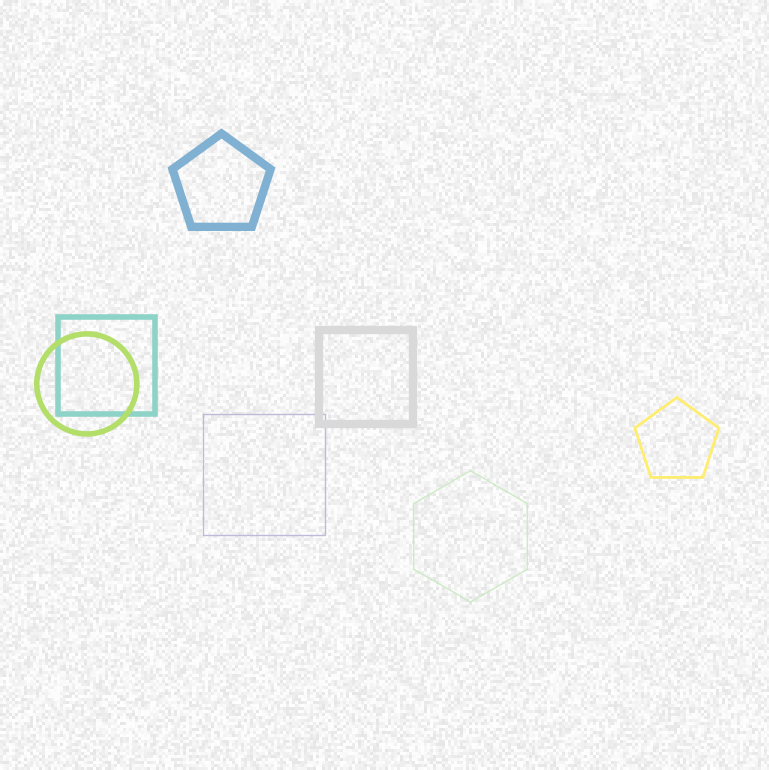[{"shape": "square", "thickness": 2, "radius": 0.31, "center": [0.138, 0.525]}, {"shape": "square", "thickness": 0.5, "radius": 0.39, "center": [0.343, 0.384]}, {"shape": "pentagon", "thickness": 3, "radius": 0.34, "center": [0.288, 0.76]}, {"shape": "circle", "thickness": 2, "radius": 0.32, "center": [0.113, 0.501]}, {"shape": "square", "thickness": 3, "radius": 0.31, "center": [0.476, 0.511]}, {"shape": "hexagon", "thickness": 0.5, "radius": 0.43, "center": [0.611, 0.303]}, {"shape": "pentagon", "thickness": 1, "radius": 0.29, "center": [0.879, 0.426]}]